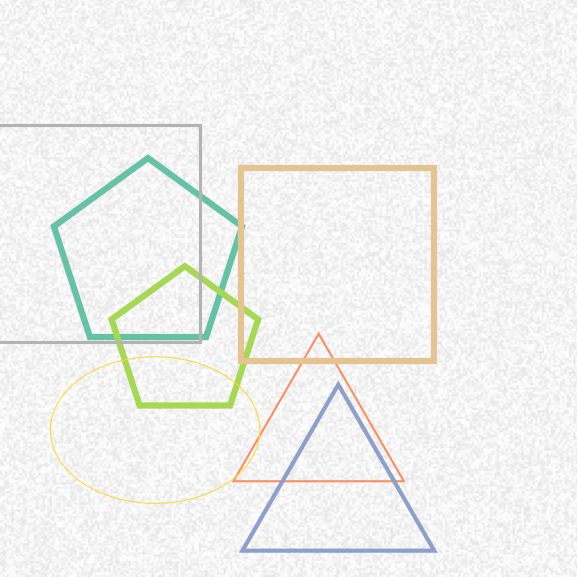[{"shape": "pentagon", "thickness": 3, "radius": 0.86, "center": [0.256, 0.554]}, {"shape": "triangle", "thickness": 1, "radius": 0.85, "center": [0.552, 0.251]}, {"shape": "triangle", "thickness": 2, "radius": 0.96, "center": [0.586, 0.141]}, {"shape": "pentagon", "thickness": 3, "radius": 0.67, "center": [0.32, 0.405]}, {"shape": "oval", "thickness": 0.5, "radius": 0.91, "center": [0.269, 0.254]}, {"shape": "square", "thickness": 3, "radius": 0.84, "center": [0.584, 0.541]}, {"shape": "square", "thickness": 1.5, "radius": 0.94, "center": [0.158, 0.595]}]